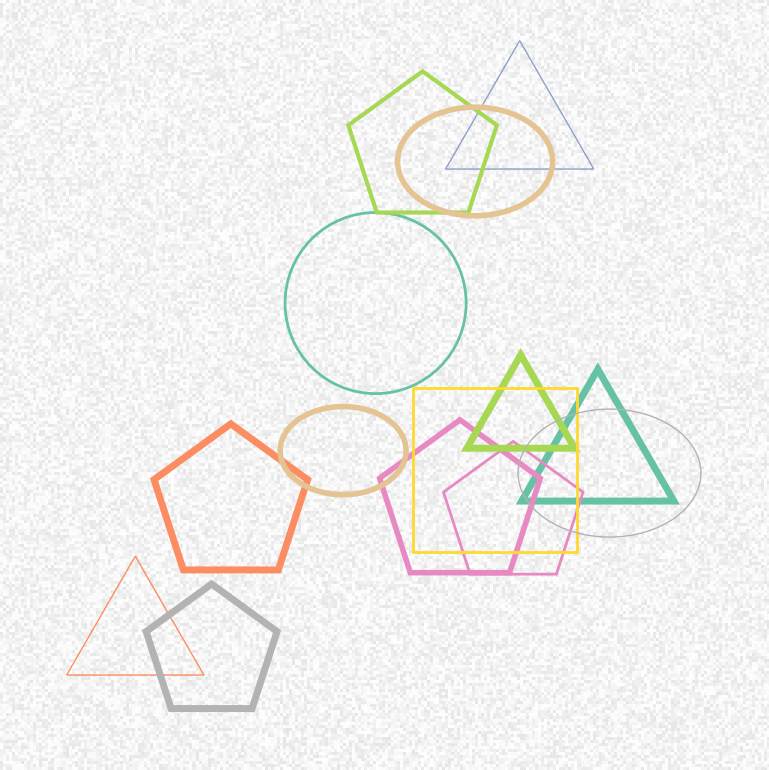[{"shape": "triangle", "thickness": 2.5, "radius": 0.57, "center": [0.776, 0.406]}, {"shape": "circle", "thickness": 1, "radius": 0.59, "center": [0.488, 0.606]}, {"shape": "pentagon", "thickness": 2.5, "radius": 0.52, "center": [0.3, 0.345]}, {"shape": "triangle", "thickness": 0.5, "radius": 0.51, "center": [0.176, 0.175]}, {"shape": "triangle", "thickness": 0.5, "radius": 0.56, "center": [0.675, 0.836]}, {"shape": "pentagon", "thickness": 2, "radius": 0.55, "center": [0.597, 0.345]}, {"shape": "pentagon", "thickness": 1, "radius": 0.48, "center": [0.667, 0.331]}, {"shape": "pentagon", "thickness": 1.5, "radius": 0.51, "center": [0.549, 0.806]}, {"shape": "triangle", "thickness": 2.5, "radius": 0.4, "center": [0.676, 0.458]}, {"shape": "square", "thickness": 1, "radius": 0.53, "center": [0.643, 0.389]}, {"shape": "oval", "thickness": 2, "radius": 0.5, "center": [0.617, 0.79]}, {"shape": "oval", "thickness": 2, "radius": 0.41, "center": [0.446, 0.415]}, {"shape": "oval", "thickness": 0.5, "radius": 0.59, "center": [0.792, 0.386]}, {"shape": "pentagon", "thickness": 2.5, "radius": 0.45, "center": [0.275, 0.152]}]